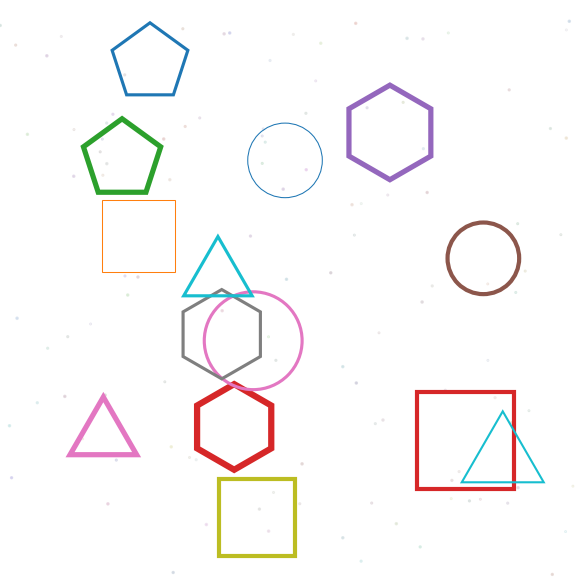[{"shape": "circle", "thickness": 0.5, "radius": 0.32, "center": [0.494, 0.721]}, {"shape": "pentagon", "thickness": 1.5, "radius": 0.34, "center": [0.26, 0.891]}, {"shape": "square", "thickness": 0.5, "radius": 0.31, "center": [0.24, 0.59]}, {"shape": "pentagon", "thickness": 2.5, "radius": 0.35, "center": [0.211, 0.723]}, {"shape": "hexagon", "thickness": 3, "radius": 0.37, "center": [0.406, 0.26]}, {"shape": "square", "thickness": 2, "radius": 0.42, "center": [0.806, 0.236]}, {"shape": "hexagon", "thickness": 2.5, "radius": 0.41, "center": [0.675, 0.77]}, {"shape": "circle", "thickness": 2, "radius": 0.31, "center": [0.837, 0.552]}, {"shape": "circle", "thickness": 1.5, "radius": 0.42, "center": [0.438, 0.409]}, {"shape": "triangle", "thickness": 2.5, "radius": 0.33, "center": [0.179, 0.245]}, {"shape": "hexagon", "thickness": 1.5, "radius": 0.39, "center": [0.384, 0.42]}, {"shape": "square", "thickness": 2, "radius": 0.33, "center": [0.445, 0.103]}, {"shape": "triangle", "thickness": 1.5, "radius": 0.34, "center": [0.377, 0.521]}, {"shape": "triangle", "thickness": 1, "radius": 0.41, "center": [0.871, 0.205]}]